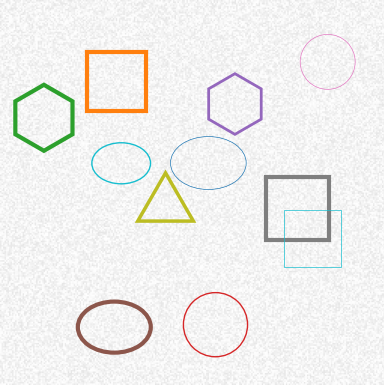[{"shape": "oval", "thickness": 0.5, "radius": 0.49, "center": [0.541, 0.577]}, {"shape": "square", "thickness": 3, "radius": 0.38, "center": [0.302, 0.788]}, {"shape": "hexagon", "thickness": 3, "radius": 0.43, "center": [0.114, 0.694]}, {"shape": "circle", "thickness": 1, "radius": 0.42, "center": [0.56, 0.157]}, {"shape": "hexagon", "thickness": 2, "radius": 0.39, "center": [0.61, 0.73]}, {"shape": "oval", "thickness": 3, "radius": 0.47, "center": [0.297, 0.15]}, {"shape": "circle", "thickness": 0.5, "radius": 0.36, "center": [0.851, 0.839]}, {"shape": "square", "thickness": 3, "radius": 0.41, "center": [0.773, 0.458]}, {"shape": "triangle", "thickness": 2.5, "radius": 0.42, "center": [0.43, 0.467]}, {"shape": "square", "thickness": 0.5, "radius": 0.37, "center": [0.811, 0.38]}, {"shape": "oval", "thickness": 1, "radius": 0.38, "center": [0.315, 0.576]}]